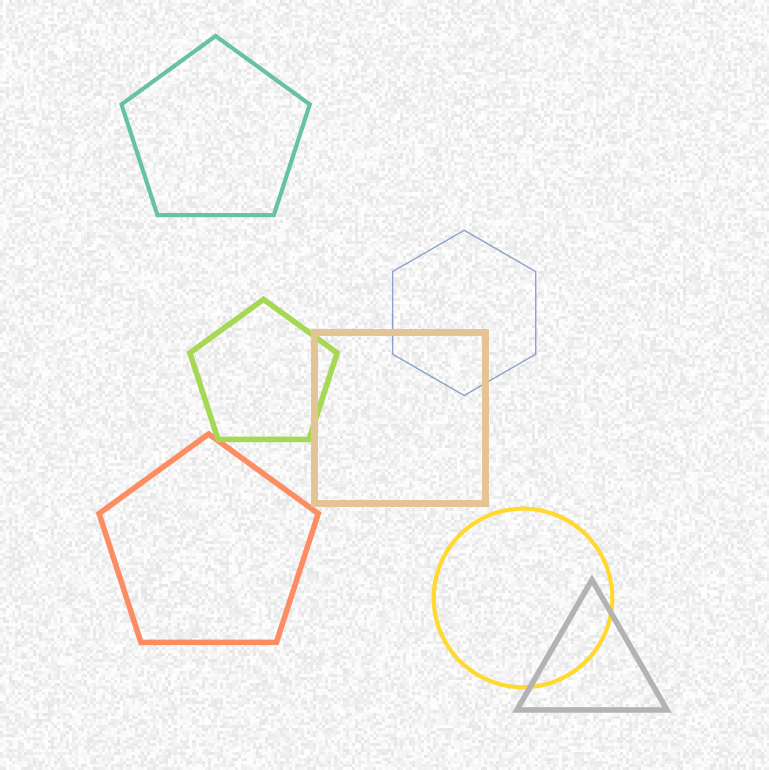[{"shape": "pentagon", "thickness": 1.5, "radius": 0.64, "center": [0.28, 0.825]}, {"shape": "pentagon", "thickness": 2, "radius": 0.75, "center": [0.271, 0.287]}, {"shape": "hexagon", "thickness": 0.5, "radius": 0.54, "center": [0.603, 0.594]}, {"shape": "pentagon", "thickness": 2, "radius": 0.5, "center": [0.342, 0.511]}, {"shape": "circle", "thickness": 1.5, "radius": 0.58, "center": [0.679, 0.223]}, {"shape": "square", "thickness": 2.5, "radius": 0.56, "center": [0.519, 0.458]}, {"shape": "triangle", "thickness": 2, "radius": 0.56, "center": [0.769, 0.134]}]